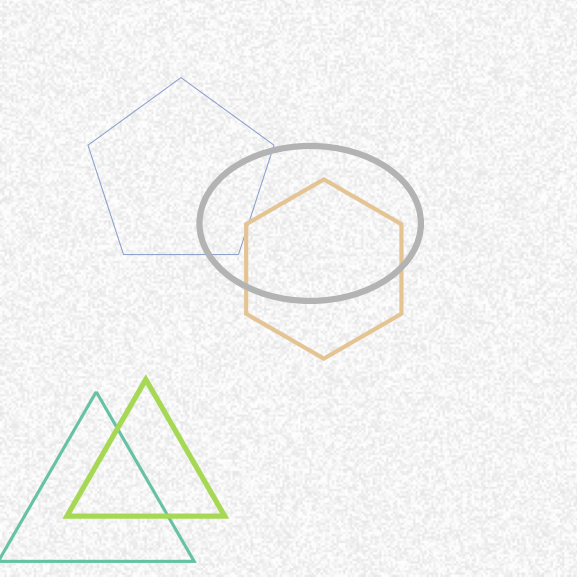[{"shape": "triangle", "thickness": 1.5, "radius": 0.98, "center": [0.167, 0.125]}, {"shape": "pentagon", "thickness": 0.5, "radius": 0.85, "center": [0.313, 0.695]}, {"shape": "triangle", "thickness": 2.5, "radius": 0.79, "center": [0.252, 0.184]}, {"shape": "hexagon", "thickness": 2, "radius": 0.78, "center": [0.561, 0.533]}, {"shape": "oval", "thickness": 3, "radius": 0.96, "center": [0.537, 0.612]}]